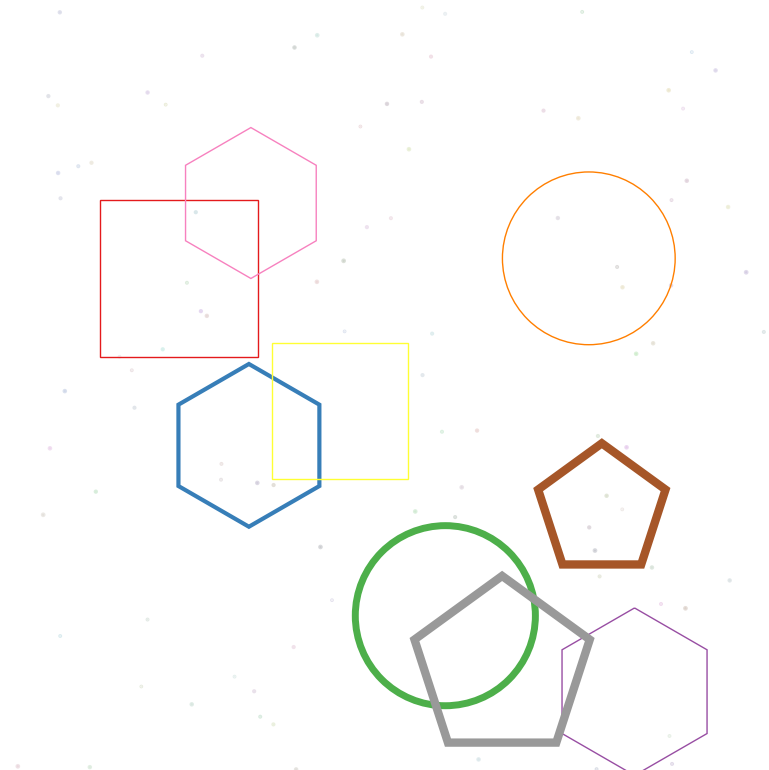[{"shape": "square", "thickness": 0.5, "radius": 0.51, "center": [0.233, 0.638]}, {"shape": "hexagon", "thickness": 1.5, "radius": 0.53, "center": [0.323, 0.422]}, {"shape": "circle", "thickness": 2.5, "radius": 0.58, "center": [0.578, 0.2]}, {"shape": "hexagon", "thickness": 0.5, "radius": 0.54, "center": [0.824, 0.102]}, {"shape": "circle", "thickness": 0.5, "radius": 0.56, "center": [0.765, 0.665]}, {"shape": "square", "thickness": 0.5, "radius": 0.44, "center": [0.442, 0.466]}, {"shape": "pentagon", "thickness": 3, "radius": 0.43, "center": [0.782, 0.337]}, {"shape": "hexagon", "thickness": 0.5, "radius": 0.49, "center": [0.326, 0.736]}, {"shape": "pentagon", "thickness": 3, "radius": 0.6, "center": [0.652, 0.132]}]